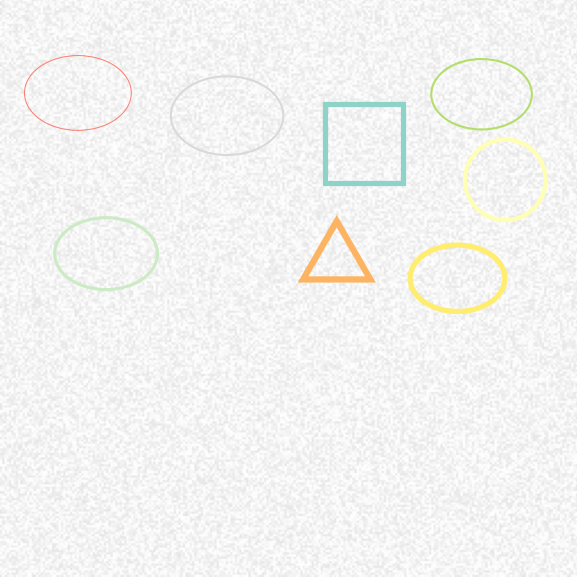[{"shape": "square", "thickness": 2.5, "radius": 0.34, "center": [0.631, 0.751]}, {"shape": "circle", "thickness": 2, "radius": 0.35, "center": [0.875, 0.688]}, {"shape": "oval", "thickness": 0.5, "radius": 0.46, "center": [0.135, 0.838]}, {"shape": "triangle", "thickness": 3, "radius": 0.34, "center": [0.583, 0.549]}, {"shape": "oval", "thickness": 1, "radius": 0.44, "center": [0.834, 0.836]}, {"shape": "oval", "thickness": 1, "radius": 0.49, "center": [0.393, 0.799]}, {"shape": "oval", "thickness": 1.5, "radius": 0.44, "center": [0.184, 0.56]}, {"shape": "oval", "thickness": 2.5, "radius": 0.41, "center": [0.792, 0.517]}]